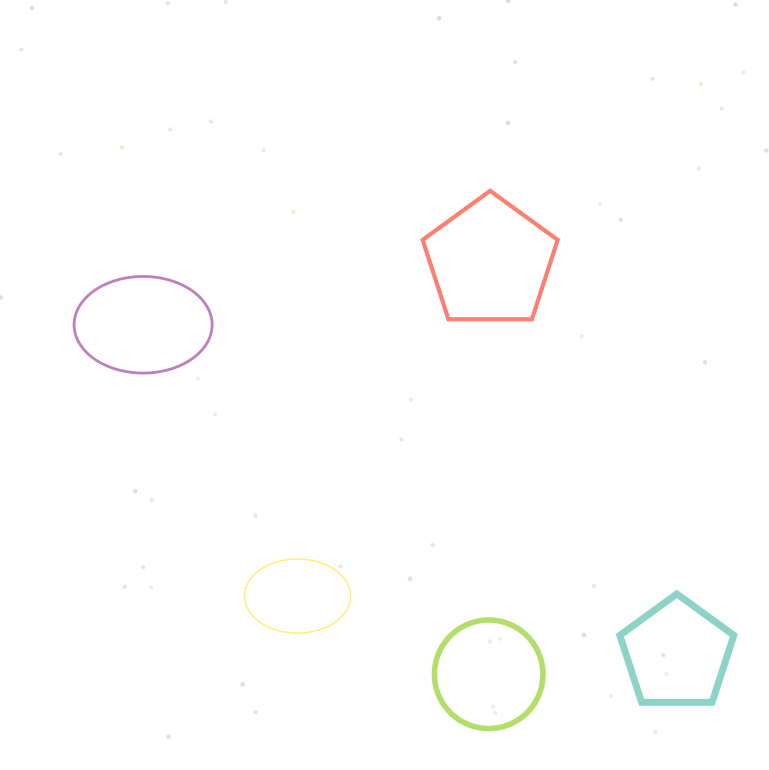[{"shape": "pentagon", "thickness": 2.5, "radius": 0.39, "center": [0.879, 0.151]}, {"shape": "pentagon", "thickness": 1.5, "radius": 0.46, "center": [0.637, 0.66]}, {"shape": "circle", "thickness": 2, "radius": 0.35, "center": [0.635, 0.124]}, {"shape": "oval", "thickness": 1, "radius": 0.45, "center": [0.186, 0.578]}, {"shape": "oval", "thickness": 0.5, "radius": 0.34, "center": [0.386, 0.226]}]